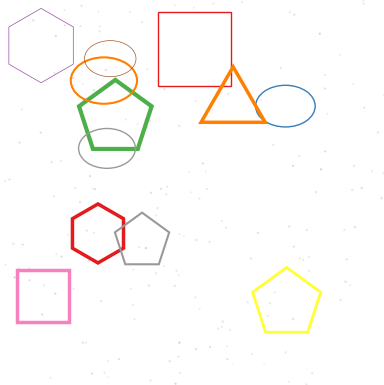[{"shape": "square", "thickness": 1, "radius": 0.48, "center": [0.505, 0.873]}, {"shape": "hexagon", "thickness": 2.5, "radius": 0.38, "center": [0.254, 0.394]}, {"shape": "oval", "thickness": 1, "radius": 0.39, "center": [0.741, 0.724]}, {"shape": "pentagon", "thickness": 3, "radius": 0.5, "center": [0.3, 0.693]}, {"shape": "hexagon", "thickness": 0.5, "radius": 0.48, "center": [0.107, 0.882]}, {"shape": "oval", "thickness": 1.5, "radius": 0.43, "center": [0.27, 0.791]}, {"shape": "triangle", "thickness": 2.5, "radius": 0.48, "center": [0.606, 0.73]}, {"shape": "pentagon", "thickness": 2, "radius": 0.47, "center": [0.745, 0.212]}, {"shape": "oval", "thickness": 0.5, "radius": 0.33, "center": [0.286, 0.848]}, {"shape": "square", "thickness": 2.5, "radius": 0.34, "center": [0.111, 0.232]}, {"shape": "pentagon", "thickness": 1.5, "radius": 0.37, "center": [0.369, 0.374]}, {"shape": "oval", "thickness": 1, "radius": 0.37, "center": [0.278, 0.615]}]